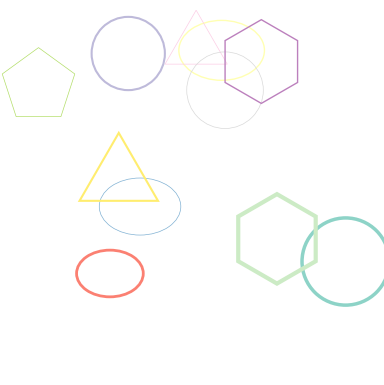[{"shape": "circle", "thickness": 2.5, "radius": 0.57, "center": [0.898, 0.321]}, {"shape": "oval", "thickness": 1, "radius": 0.56, "center": [0.576, 0.869]}, {"shape": "circle", "thickness": 1.5, "radius": 0.48, "center": [0.333, 0.861]}, {"shape": "oval", "thickness": 2, "radius": 0.43, "center": [0.286, 0.29]}, {"shape": "oval", "thickness": 0.5, "radius": 0.53, "center": [0.364, 0.464]}, {"shape": "pentagon", "thickness": 0.5, "radius": 0.5, "center": [0.1, 0.777]}, {"shape": "triangle", "thickness": 0.5, "radius": 0.47, "center": [0.509, 0.88]}, {"shape": "circle", "thickness": 0.5, "radius": 0.5, "center": [0.584, 0.766]}, {"shape": "hexagon", "thickness": 1, "radius": 0.54, "center": [0.679, 0.84]}, {"shape": "hexagon", "thickness": 3, "radius": 0.58, "center": [0.719, 0.38]}, {"shape": "triangle", "thickness": 1.5, "radius": 0.59, "center": [0.309, 0.537]}]